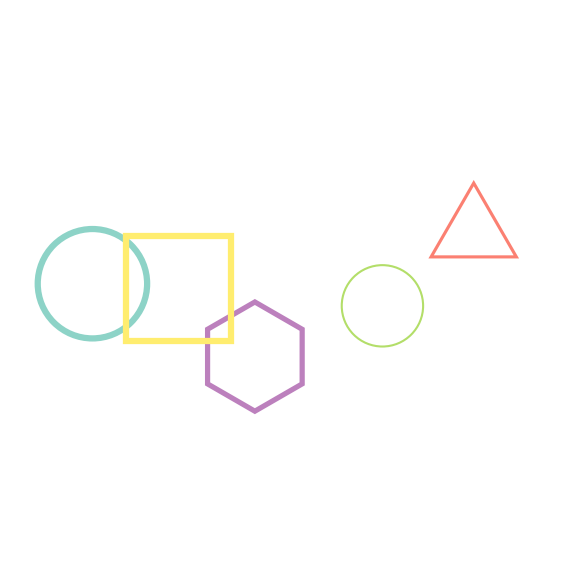[{"shape": "circle", "thickness": 3, "radius": 0.47, "center": [0.16, 0.508]}, {"shape": "triangle", "thickness": 1.5, "radius": 0.43, "center": [0.82, 0.597]}, {"shape": "circle", "thickness": 1, "radius": 0.35, "center": [0.662, 0.47]}, {"shape": "hexagon", "thickness": 2.5, "radius": 0.47, "center": [0.441, 0.382]}, {"shape": "square", "thickness": 3, "radius": 0.45, "center": [0.309, 0.5]}]